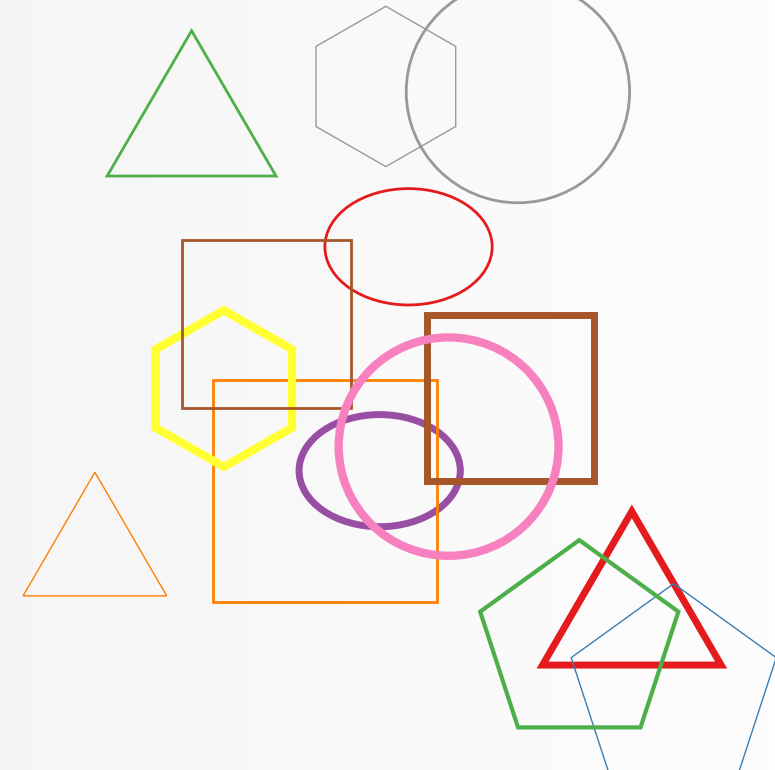[{"shape": "triangle", "thickness": 2.5, "radius": 0.67, "center": [0.815, 0.203]}, {"shape": "oval", "thickness": 1, "radius": 0.54, "center": [0.527, 0.68]}, {"shape": "pentagon", "thickness": 0.5, "radius": 0.7, "center": [0.869, 0.103]}, {"shape": "pentagon", "thickness": 1.5, "radius": 0.67, "center": [0.747, 0.164]}, {"shape": "triangle", "thickness": 1, "radius": 0.63, "center": [0.247, 0.834]}, {"shape": "oval", "thickness": 2.5, "radius": 0.52, "center": [0.49, 0.389]}, {"shape": "square", "thickness": 1, "radius": 0.72, "center": [0.419, 0.362]}, {"shape": "triangle", "thickness": 0.5, "radius": 0.54, "center": [0.122, 0.28]}, {"shape": "hexagon", "thickness": 3, "radius": 0.51, "center": [0.289, 0.495]}, {"shape": "square", "thickness": 1, "radius": 0.54, "center": [0.344, 0.579]}, {"shape": "square", "thickness": 2.5, "radius": 0.54, "center": [0.659, 0.483]}, {"shape": "circle", "thickness": 3, "radius": 0.71, "center": [0.579, 0.42]}, {"shape": "circle", "thickness": 1, "radius": 0.72, "center": [0.668, 0.881]}, {"shape": "hexagon", "thickness": 0.5, "radius": 0.52, "center": [0.498, 0.888]}]